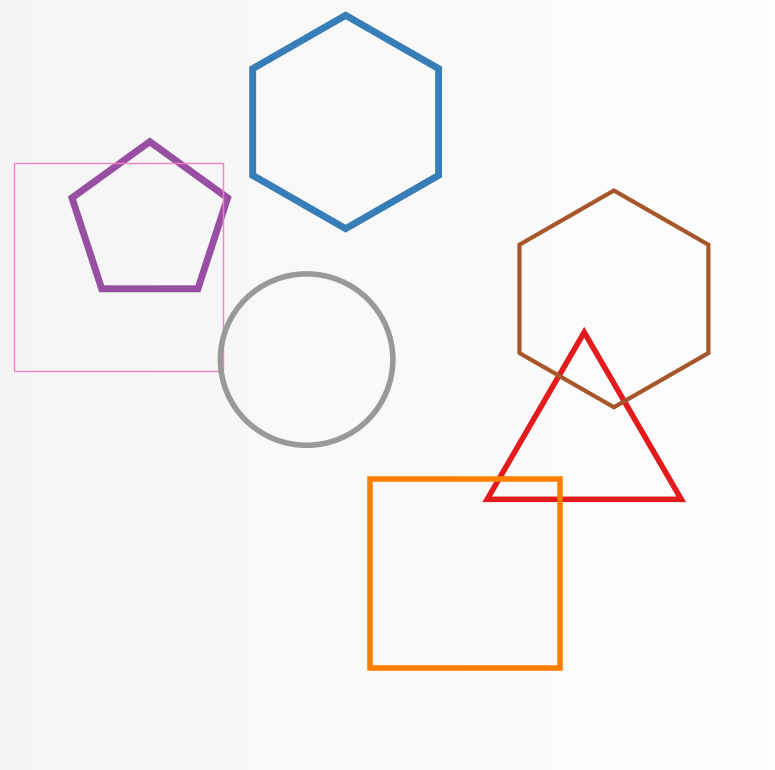[{"shape": "triangle", "thickness": 2, "radius": 0.72, "center": [0.754, 0.424]}, {"shape": "hexagon", "thickness": 2.5, "radius": 0.69, "center": [0.446, 0.842]}, {"shape": "pentagon", "thickness": 2.5, "radius": 0.53, "center": [0.193, 0.71]}, {"shape": "square", "thickness": 2, "radius": 0.61, "center": [0.6, 0.256]}, {"shape": "hexagon", "thickness": 1.5, "radius": 0.7, "center": [0.792, 0.612]}, {"shape": "square", "thickness": 0.5, "radius": 0.67, "center": [0.153, 0.654]}, {"shape": "circle", "thickness": 2, "radius": 0.56, "center": [0.396, 0.533]}]